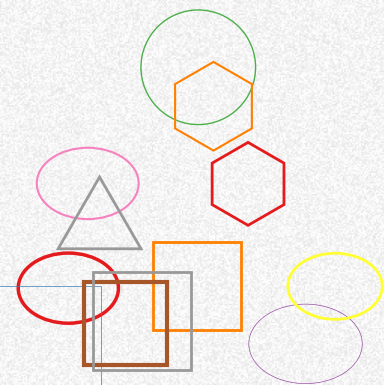[{"shape": "hexagon", "thickness": 2, "radius": 0.54, "center": [0.644, 0.522]}, {"shape": "oval", "thickness": 2.5, "radius": 0.65, "center": [0.178, 0.252]}, {"shape": "square", "thickness": 0.5, "radius": 0.73, "center": [0.115, 0.111]}, {"shape": "circle", "thickness": 1, "radius": 0.74, "center": [0.515, 0.825]}, {"shape": "oval", "thickness": 0.5, "radius": 0.74, "center": [0.794, 0.107]}, {"shape": "hexagon", "thickness": 1.5, "radius": 0.58, "center": [0.555, 0.724]}, {"shape": "square", "thickness": 2, "radius": 0.57, "center": [0.511, 0.257]}, {"shape": "oval", "thickness": 2, "radius": 0.61, "center": [0.87, 0.256]}, {"shape": "square", "thickness": 3, "radius": 0.54, "center": [0.326, 0.159]}, {"shape": "oval", "thickness": 1.5, "radius": 0.66, "center": [0.228, 0.524]}, {"shape": "square", "thickness": 2, "radius": 0.64, "center": [0.369, 0.166]}, {"shape": "triangle", "thickness": 2, "radius": 0.62, "center": [0.259, 0.416]}]